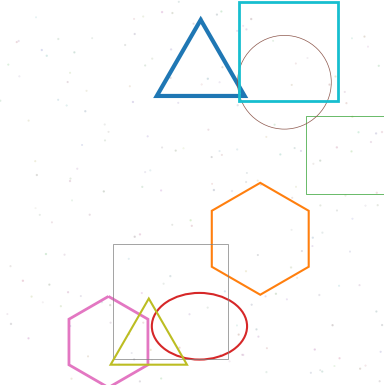[{"shape": "triangle", "thickness": 3, "radius": 0.66, "center": [0.521, 0.817]}, {"shape": "hexagon", "thickness": 1.5, "radius": 0.73, "center": [0.676, 0.38]}, {"shape": "square", "thickness": 0.5, "radius": 0.51, "center": [0.895, 0.598]}, {"shape": "oval", "thickness": 1.5, "radius": 0.62, "center": [0.518, 0.153]}, {"shape": "circle", "thickness": 0.5, "radius": 0.61, "center": [0.739, 0.786]}, {"shape": "hexagon", "thickness": 2, "radius": 0.59, "center": [0.282, 0.112]}, {"shape": "square", "thickness": 0.5, "radius": 0.75, "center": [0.443, 0.218]}, {"shape": "triangle", "thickness": 1.5, "radius": 0.57, "center": [0.386, 0.11]}, {"shape": "square", "thickness": 2, "radius": 0.64, "center": [0.749, 0.865]}]